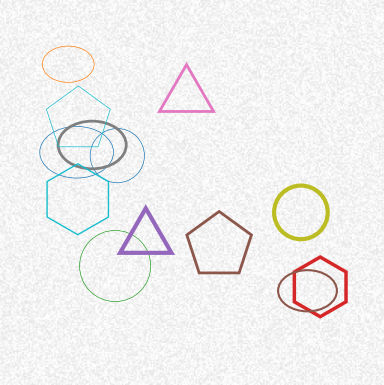[{"shape": "oval", "thickness": 0.5, "radius": 0.48, "center": [0.199, 0.605]}, {"shape": "circle", "thickness": 0.5, "radius": 0.35, "center": [0.305, 0.596]}, {"shape": "oval", "thickness": 0.5, "radius": 0.34, "center": [0.177, 0.833]}, {"shape": "circle", "thickness": 0.5, "radius": 0.46, "center": [0.299, 0.309]}, {"shape": "hexagon", "thickness": 2.5, "radius": 0.39, "center": [0.832, 0.255]}, {"shape": "triangle", "thickness": 3, "radius": 0.39, "center": [0.379, 0.382]}, {"shape": "oval", "thickness": 1.5, "radius": 0.38, "center": [0.799, 0.245]}, {"shape": "pentagon", "thickness": 2, "radius": 0.44, "center": [0.569, 0.362]}, {"shape": "triangle", "thickness": 2, "radius": 0.41, "center": [0.484, 0.751]}, {"shape": "oval", "thickness": 2, "radius": 0.44, "center": [0.239, 0.623]}, {"shape": "circle", "thickness": 3, "radius": 0.35, "center": [0.782, 0.448]}, {"shape": "pentagon", "thickness": 0.5, "radius": 0.44, "center": [0.203, 0.689]}, {"shape": "hexagon", "thickness": 1, "radius": 0.46, "center": [0.202, 0.482]}]